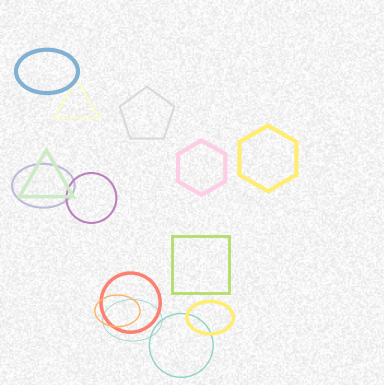[{"shape": "oval", "thickness": 0.5, "radius": 0.39, "center": [0.344, 0.168]}, {"shape": "circle", "thickness": 1, "radius": 0.41, "center": [0.471, 0.103]}, {"shape": "triangle", "thickness": 1, "radius": 0.34, "center": [0.2, 0.727]}, {"shape": "oval", "thickness": 1.5, "radius": 0.41, "center": [0.113, 0.518]}, {"shape": "circle", "thickness": 2.5, "radius": 0.38, "center": [0.339, 0.214]}, {"shape": "oval", "thickness": 3, "radius": 0.4, "center": [0.122, 0.815]}, {"shape": "oval", "thickness": 1, "radius": 0.29, "center": [0.305, 0.193]}, {"shape": "square", "thickness": 2, "radius": 0.37, "center": [0.52, 0.313]}, {"shape": "hexagon", "thickness": 3, "radius": 0.35, "center": [0.524, 0.565]}, {"shape": "pentagon", "thickness": 1.5, "radius": 0.37, "center": [0.382, 0.7]}, {"shape": "circle", "thickness": 1.5, "radius": 0.32, "center": [0.237, 0.486]}, {"shape": "triangle", "thickness": 2.5, "radius": 0.4, "center": [0.12, 0.529]}, {"shape": "hexagon", "thickness": 3, "radius": 0.43, "center": [0.696, 0.589]}, {"shape": "oval", "thickness": 2.5, "radius": 0.3, "center": [0.546, 0.175]}]